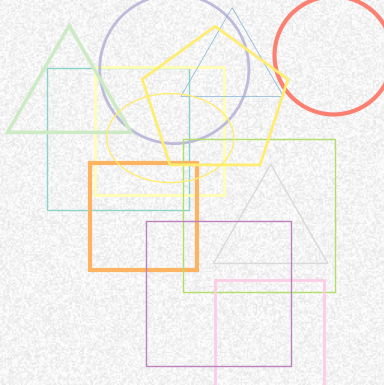[{"shape": "square", "thickness": 1, "radius": 0.92, "center": [0.307, 0.64]}, {"shape": "square", "thickness": 2, "radius": 0.83, "center": [0.414, 0.66]}, {"shape": "circle", "thickness": 2, "radius": 0.97, "center": [0.453, 0.821]}, {"shape": "circle", "thickness": 3, "radius": 0.77, "center": [0.866, 0.856]}, {"shape": "triangle", "thickness": 0.5, "radius": 0.77, "center": [0.603, 0.826]}, {"shape": "square", "thickness": 3, "radius": 0.69, "center": [0.373, 0.438]}, {"shape": "square", "thickness": 1, "radius": 0.99, "center": [0.673, 0.441]}, {"shape": "square", "thickness": 2, "radius": 0.71, "center": [0.7, 0.131]}, {"shape": "triangle", "thickness": 1, "radius": 0.86, "center": [0.703, 0.402]}, {"shape": "square", "thickness": 1, "radius": 0.94, "center": [0.568, 0.238]}, {"shape": "triangle", "thickness": 2.5, "radius": 0.92, "center": [0.18, 0.749]}, {"shape": "pentagon", "thickness": 2, "radius": 0.99, "center": [0.559, 0.733]}, {"shape": "oval", "thickness": 1, "radius": 0.83, "center": [0.442, 0.641]}]